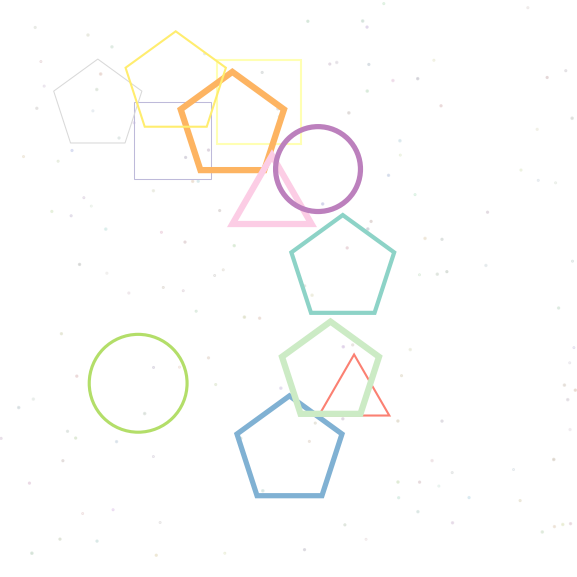[{"shape": "pentagon", "thickness": 2, "radius": 0.47, "center": [0.594, 0.533]}, {"shape": "square", "thickness": 1, "radius": 0.36, "center": [0.449, 0.823]}, {"shape": "square", "thickness": 0.5, "radius": 0.33, "center": [0.299, 0.755]}, {"shape": "triangle", "thickness": 1, "radius": 0.35, "center": [0.613, 0.315]}, {"shape": "pentagon", "thickness": 2.5, "radius": 0.48, "center": [0.501, 0.218]}, {"shape": "pentagon", "thickness": 3, "radius": 0.47, "center": [0.402, 0.781]}, {"shape": "circle", "thickness": 1.5, "radius": 0.42, "center": [0.239, 0.335]}, {"shape": "triangle", "thickness": 3, "radius": 0.4, "center": [0.471, 0.651]}, {"shape": "pentagon", "thickness": 0.5, "radius": 0.4, "center": [0.169, 0.817]}, {"shape": "circle", "thickness": 2.5, "radius": 0.37, "center": [0.551, 0.706]}, {"shape": "pentagon", "thickness": 3, "radius": 0.44, "center": [0.572, 0.354]}, {"shape": "pentagon", "thickness": 1, "radius": 0.46, "center": [0.304, 0.854]}]